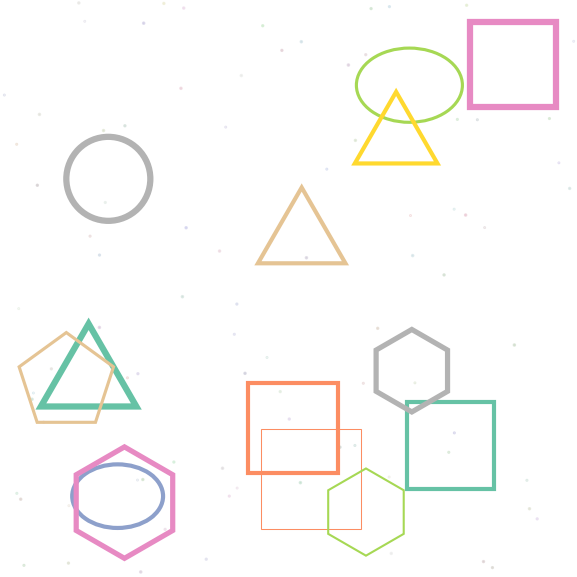[{"shape": "square", "thickness": 2, "radius": 0.38, "center": [0.781, 0.227]}, {"shape": "triangle", "thickness": 3, "radius": 0.48, "center": [0.153, 0.343]}, {"shape": "square", "thickness": 2, "radius": 0.39, "center": [0.508, 0.258]}, {"shape": "square", "thickness": 0.5, "radius": 0.43, "center": [0.539, 0.17]}, {"shape": "oval", "thickness": 2, "radius": 0.39, "center": [0.204, 0.14]}, {"shape": "square", "thickness": 3, "radius": 0.37, "center": [0.888, 0.887]}, {"shape": "hexagon", "thickness": 2.5, "radius": 0.48, "center": [0.216, 0.129]}, {"shape": "oval", "thickness": 1.5, "radius": 0.46, "center": [0.709, 0.852]}, {"shape": "hexagon", "thickness": 1, "radius": 0.38, "center": [0.634, 0.112]}, {"shape": "triangle", "thickness": 2, "radius": 0.41, "center": [0.686, 0.757]}, {"shape": "pentagon", "thickness": 1.5, "radius": 0.43, "center": [0.115, 0.337]}, {"shape": "triangle", "thickness": 2, "radius": 0.44, "center": [0.522, 0.587]}, {"shape": "hexagon", "thickness": 2.5, "radius": 0.36, "center": [0.713, 0.357]}, {"shape": "circle", "thickness": 3, "radius": 0.36, "center": [0.188, 0.689]}]